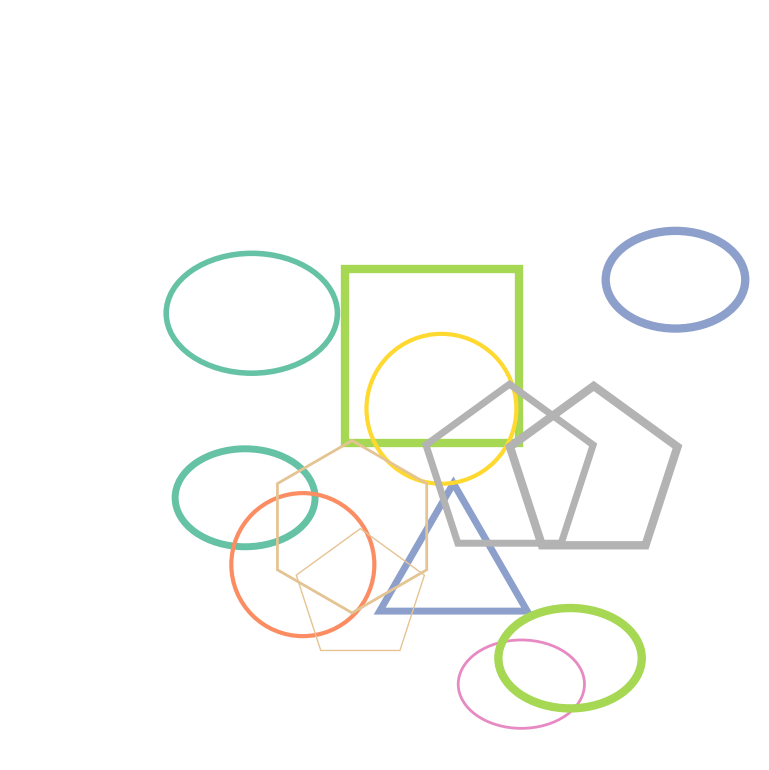[{"shape": "oval", "thickness": 2.5, "radius": 0.45, "center": [0.318, 0.354]}, {"shape": "oval", "thickness": 2, "radius": 0.56, "center": [0.327, 0.593]}, {"shape": "circle", "thickness": 1.5, "radius": 0.46, "center": [0.393, 0.267]}, {"shape": "triangle", "thickness": 2.5, "radius": 0.55, "center": [0.589, 0.262]}, {"shape": "oval", "thickness": 3, "radius": 0.45, "center": [0.877, 0.637]}, {"shape": "oval", "thickness": 1, "radius": 0.41, "center": [0.677, 0.111]}, {"shape": "square", "thickness": 3, "radius": 0.56, "center": [0.561, 0.538]}, {"shape": "oval", "thickness": 3, "radius": 0.47, "center": [0.74, 0.145]}, {"shape": "circle", "thickness": 1.5, "radius": 0.49, "center": [0.573, 0.469]}, {"shape": "hexagon", "thickness": 1, "radius": 0.56, "center": [0.457, 0.316]}, {"shape": "pentagon", "thickness": 0.5, "radius": 0.44, "center": [0.468, 0.226]}, {"shape": "pentagon", "thickness": 3, "radius": 0.57, "center": [0.771, 0.384]}, {"shape": "pentagon", "thickness": 2.5, "radius": 0.57, "center": [0.662, 0.387]}]